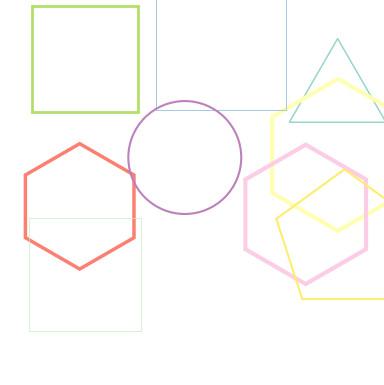[{"shape": "triangle", "thickness": 1, "radius": 0.72, "center": [0.877, 0.755]}, {"shape": "hexagon", "thickness": 3, "radius": 0.99, "center": [0.878, 0.598]}, {"shape": "hexagon", "thickness": 2.5, "radius": 0.81, "center": [0.207, 0.464]}, {"shape": "square", "thickness": 0.5, "radius": 0.84, "center": [0.574, 0.884]}, {"shape": "square", "thickness": 2, "radius": 0.69, "center": [0.22, 0.847]}, {"shape": "hexagon", "thickness": 3, "radius": 0.9, "center": [0.794, 0.443]}, {"shape": "circle", "thickness": 1.5, "radius": 0.73, "center": [0.48, 0.591]}, {"shape": "square", "thickness": 0.5, "radius": 0.73, "center": [0.22, 0.286]}, {"shape": "pentagon", "thickness": 1.5, "radius": 0.93, "center": [0.895, 0.374]}]